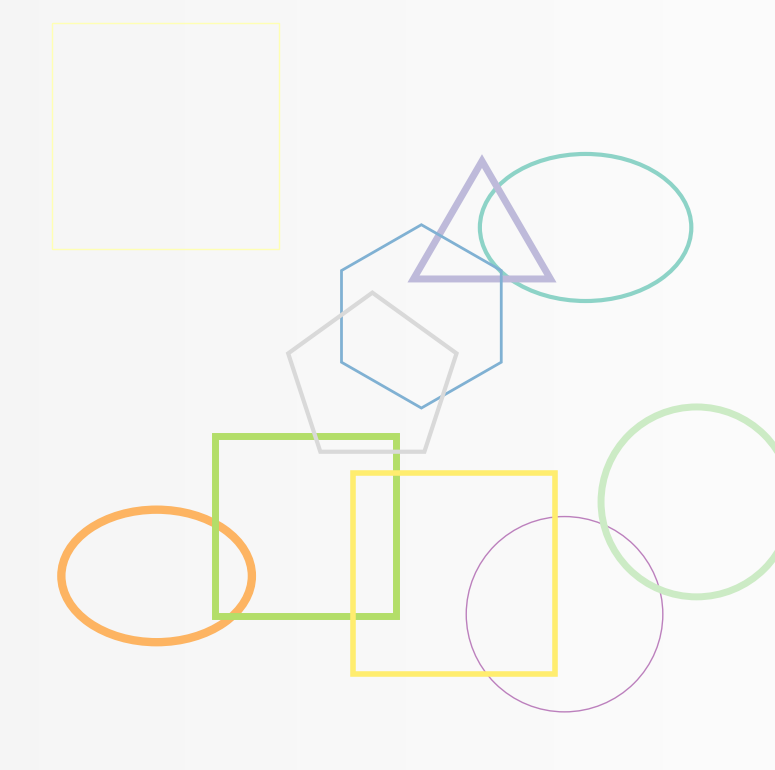[{"shape": "oval", "thickness": 1.5, "radius": 0.68, "center": [0.756, 0.705]}, {"shape": "square", "thickness": 0.5, "radius": 0.73, "center": [0.213, 0.823]}, {"shape": "triangle", "thickness": 2.5, "radius": 0.51, "center": [0.622, 0.689]}, {"shape": "hexagon", "thickness": 1, "radius": 0.6, "center": [0.544, 0.589]}, {"shape": "oval", "thickness": 3, "radius": 0.61, "center": [0.202, 0.252]}, {"shape": "square", "thickness": 2.5, "radius": 0.58, "center": [0.394, 0.316]}, {"shape": "pentagon", "thickness": 1.5, "radius": 0.57, "center": [0.48, 0.506]}, {"shape": "circle", "thickness": 0.5, "radius": 0.63, "center": [0.728, 0.202]}, {"shape": "circle", "thickness": 2.5, "radius": 0.62, "center": [0.899, 0.348]}, {"shape": "square", "thickness": 2, "radius": 0.65, "center": [0.585, 0.255]}]